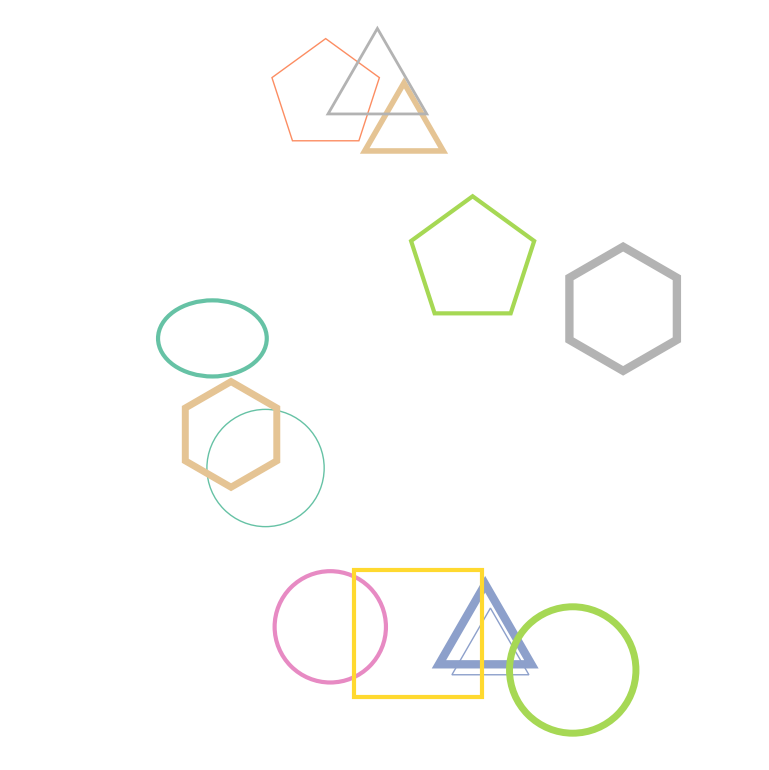[{"shape": "oval", "thickness": 1.5, "radius": 0.35, "center": [0.276, 0.561]}, {"shape": "circle", "thickness": 0.5, "radius": 0.38, "center": [0.345, 0.392]}, {"shape": "pentagon", "thickness": 0.5, "radius": 0.37, "center": [0.423, 0.877]}, {"shape": "triangle", "thickness": 3, "radius": 0.35, "center": [0.63, 0.172]}, {"shape": "triangle", "thickness": 0.5, "radius": 0.29, "center": [0.637, 0.153]}, {"shape": "circle", "thickness": 1.5, "radius": 0.36, "center": [0.429, 0.186]}, {"shape": "pentagon", "thickness": 1.5, "radius": 0.42, "center": [0.614, 0.661]}, {"shape": "circle", "thickness": 2.5, "radius": 0.41, "center": [0.744, 0.13]}, {"shape": "square", "thickness": 1.5, "radius": 0.41, "center": [0.543, 0.177]}, {"shape": "triangle", "thickness": 2, "radius": 0.29, "center": [0.525, 0.833]}, {"shape": "hexagon", "thickness": 2.5, "radius": 0.34, "center": [0.3, 0.436]}, {"shape": "triangle", "thickness": 1, "radius": 0.37, "center": [0.49, 0.889]}, {"shape": "hexagon", "thickness": 3, "radius": 0.4, "center": [0.809, 0.599]}]